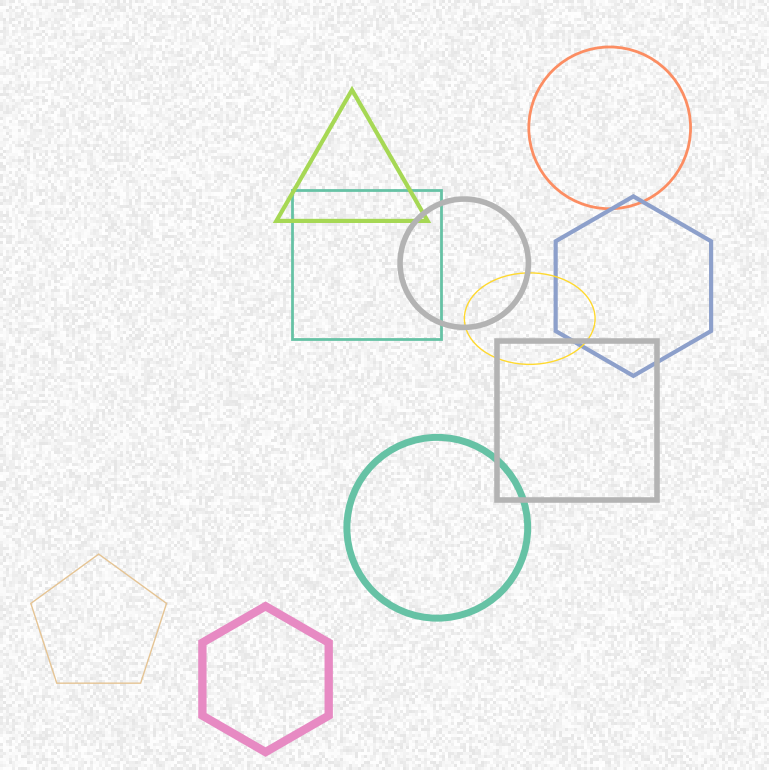[{"shape": "circle", "thickness": 2.5, "radius": 0.59, "center": [0.568, 0.315]}, {"shape": "square", "thickness": 1, "radius": 0.48, "center": [0.477, 0.657]}, {"shape": "circle", "thickness": 1, "radius": 0.53, "center": [0.792, 0.834]}, {"shape": "hexagon", "thickness": 1.5, "radius": 0.58, "center": [0.823, 0.628]}, {"shape": "hexagon", "thickness": 3, "radius": 0.47, "center": [0.345, 0.118]}, {"shape": "triangle", "thickness": 1.5, "radius": 0.57, "center": [0.457, 0.77]}, {"shape": "oval", "thickness": 0.5, "radius": 0.42, "center": [0.688, 0.586]}, {"shape": "pentagon", "thickness": 0.5, "radius": 0.46, "center": [0.128, 0.188]}, {"shape": "circle", "thickness": 2, "radius": 0.42, "center": [0.603, 0.658]}, {"shape": "square", "thickness": 2, "radius": 0.52, "center": [0.749, 0.454]}]